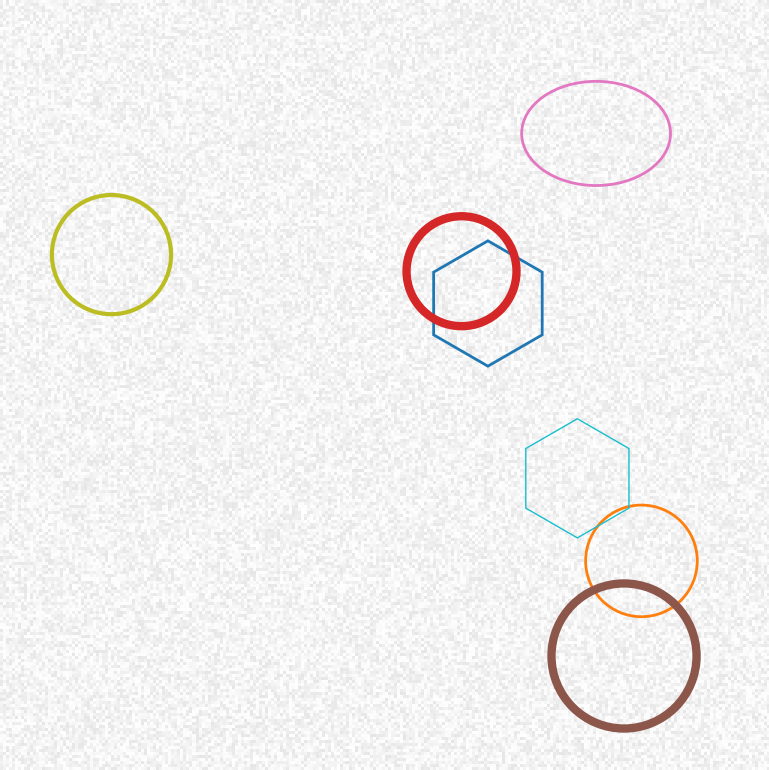[{"shape": "hexagon", "thickness": 1, "radius": 0.41, "center": [0.634, 0.606]}, {"shape": "circle", "thickness": 1, "radius": 0.36, "center": [0.833, 0.272]}, {"shape": "circle", "thickness": 3, "radius": 0.36, "center": [0.599, 0.648]}, {"shape": "circle", "thickness": 3, "radius": 0.47, "center": [0.81, 0.148]}, {"shape": "oval", "thickness": 1, "radius": 0.48, "center": [0.774, 0.827]}, {"shape": "circle", "thickness": 1.5, "radius": 0.39, "center": [0.145, 0.669]}, {"shape": "hexagon", "thickness": 0.5, "radius": 0.39, "center": [0.75, 0.379]}]